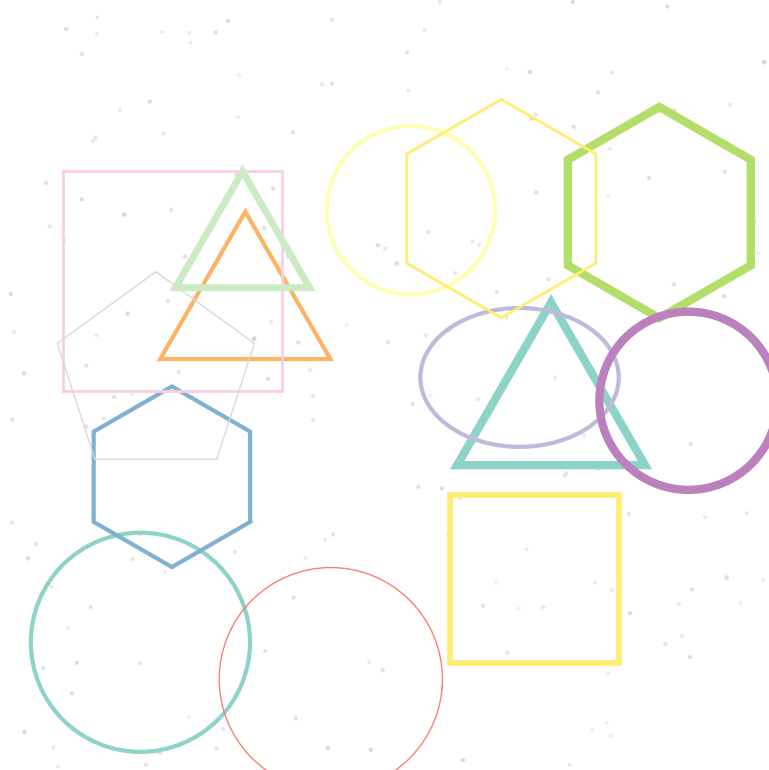[{"shape": "circle", "thickness": 1.5, "radius": 0.71, "center": [0.182, 0.166]}, {"shape": "triangle", "thickness": 3, "radius": 0.7, "center": [0.716, 0.466]}, {"shape": "circle", "thickness": 1.5, "radius": 0.55, "center": [0.534, 0.727]}, {"shape": "oval", "thickness": 1.5, "radius": 0.64, "center": [0.675, 0.51]}, {"shape": "circle", "thickness": 0.5, "radius": 0.72, "center": [0.43, 0.118]}, {"shape": "hexagon", "thickness": 1.5, "radius": 0.59, "center": [0.223, 0.381]}, {"shape": "triangle", "thickness": 1.5, "radius": 0.64, "center": [0.319, 0.597]}, {"shape": "hexagon", "thickness": 3, "radius": 0.69, "center": [0.856, 0.724]}, {"shape": "square", "thickness": 1, "radius": 0.71, "center": [0.224, 0.635]}, {"shape": "pentagon", "thickness": 0.5, "radius": 0.67, "center": [0.202, 0.512]}, {"shape": "circle", "thickness": 3, "radius": 0.58, "center": [0.894, 0.48]}, {"shape": "triangle", "thickness": 2.5, "radius": 0.5, "center": [0.315, 0.677]}, {"shape": "hexagon", "thickness": 1, "radius": 0.71, "center": [0.651, 0.729]}, {"shape": "square", "thickness": 2, "radius": 0.55, "center": [0.694, 0.248]}]